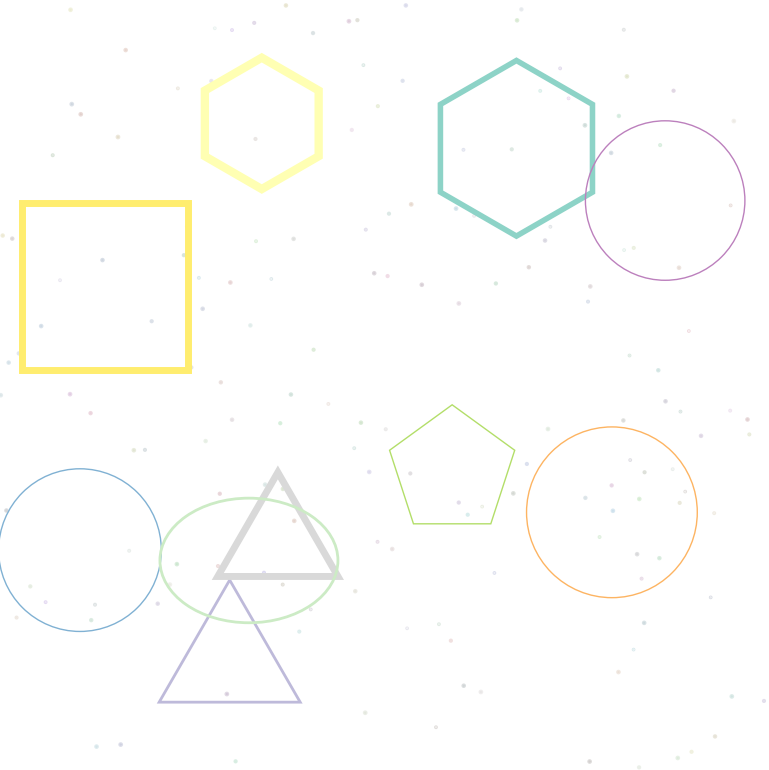[{"shape": "hexagon", "thickness": 2, "radius": 0.57, "center": [0.671, 0.807]}, {"shape": "hexagon", "thickness": 3, "radius": 0.43, "center": [0.34, 0.84]}, {"shape": "triangle", "thickness": 1, "radius": 0.53, "center": [0.298, 0.141]}, {"shape": "circle", "thickness": 0.5, "radius": 0.53, "center": [0.104, 0.286]}, {"shape": "circle", "thickness": 0.5, "radius": 0.55, "center": [0.795, 0.335]}, {"shape": "pentagon", "thickness": 0.5, "radius": 0.43, "center": [0.587, 0.389]}, {"shape": "triangle", "thickness": 2.5, "radius": 0.45, "center": [0.361, 0.296]}, {"shape": "circle", "thickness": 0.5, "radius": 0.52, "center": [0.864, 0.74]}, {"shape": "oval", "thickness": 1, "radius": 0.58, "center": [0.323, 0.272]}, {"shape": "square", "thickness": 2.5, "radius": 0.54, "center": [0.136, 0.628]}]